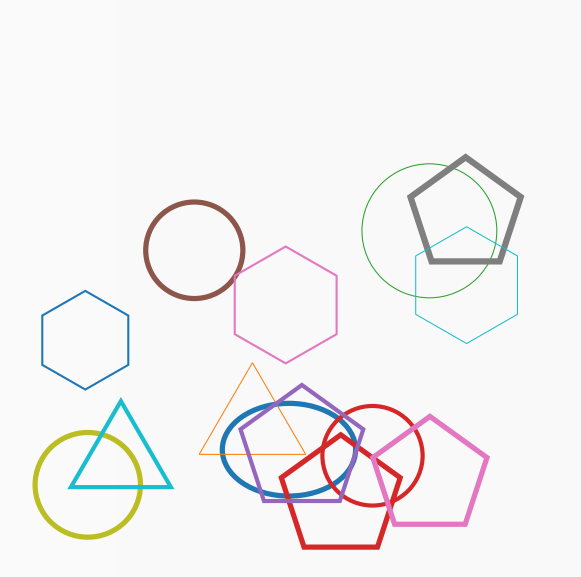[{"shape": "oval", "thickness": 2.5, "radius": 0.57, "center": [0.497, 0.22]}, {"shape": "hexagon", "thickness": 1, "radius": 0.43, "center": [0.147, 0.41]}, {"shape": "triangle", "thickness": 0.5, "radius": 0.53, "center": [0.434, 0.265]}, {"shape": "circle", "thickness": 0.5, "radius": 0.58, "center": [0.739, 0.599]}, {"shape": "circle", "thickness": 2, "radius": 0.43, "center": [0.641, 0.21]}, {"shape": "pentagon", "thickness": 2.5, "radius": 0.54, "center": [0.586, 0.139]}, {"shape": "pentagon", "thickness": 2, "radius": 0.56, "center": [0.519, 0.221]}, {"shape": "circle", "thickness": 2.5, "radius": 0.42, "center": [0.334, 0.566]}, {"shape": "hexagon", "thickness": 1, "radius": 0.51, "center": [0.491, 0.471]}, {"shape": "pentagon", "thickness": 2.5, "radius": 0.52, "center": [0.74, 0.175]}, {"shape": "pentagon", "thickness": 3, "radius": 0.5, "center": [0.801, 0.627]}, {"shape": "circle", "thickness": 2.5, "radius": 0.45, "center": [0.151, 0.16]}, {"shape": "triangle", "thickness": 2, "radius": 0.5, "center": [0.208, 0.205]}, {"shape": "hexagon", "thickness": 0.5, "radius": 0.51, "center": [0.803, 0.505]}]